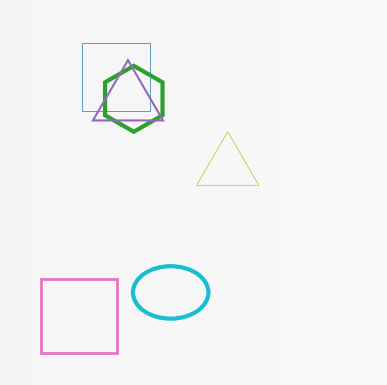[{"shape": "square", "thickness": 0.5, "radius": 0.44, "center": [0.299, 0.8]}, {"shape": "hexagon", "thickness": 3, "radius": 0.43, "center": [0.345, 0.743]}, {"shape": "triangle", "thickness": 1.5, "radius": 0.52, "center": [0.33, 0.739]}, {"shape": "square", "thickness": 2, "radius": 0.49, "center": [0.204, 0.179]}, {"shape": "triangle", "thickness": 0.5, "radius": 0.46, "center": [0.588, 0.565]}, {"shape": "oval", "thickness": 3, "radius": 0.49, "center": [0.441, 0.24]}]